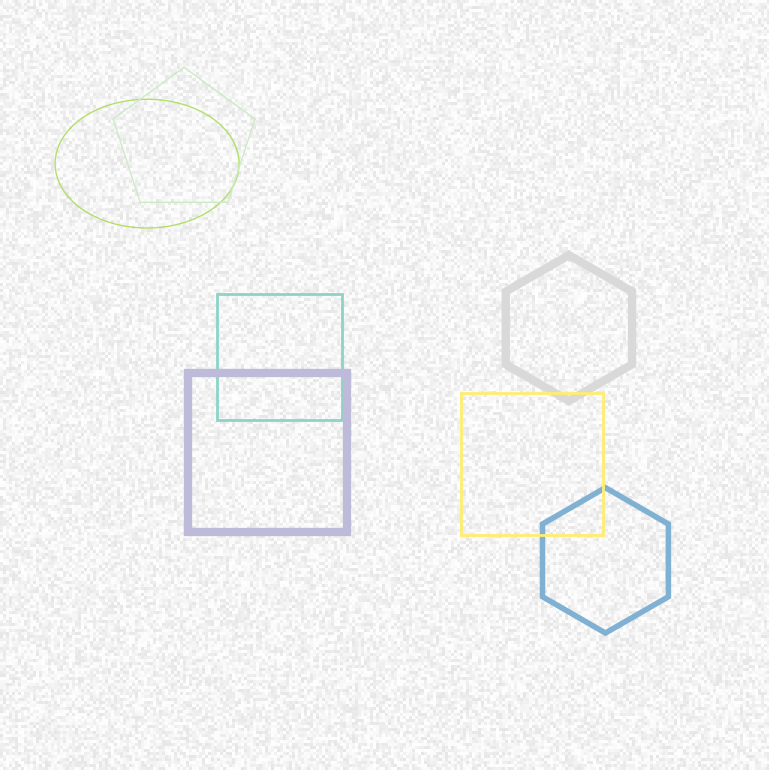[{"shape": "square", "thickness": 1, "radius": 0.41, "center": [0.363, 0.537]}, {"shape": "square", "thickness": 3, "radius": 0.52, "center": [0.347, 0.413]}, {"shape": "hexagon", "thickness": 2, "radius": 0.47, "center": [0.786, 0.272]}, {"shape": "oval", "thickness": 0.5, "radius": 0.6, "center": [0.191, 0.787]}, {"shape": "hexagon", "thickness": 3, "radius": 0.47, "center": [0.739, 0.574]}, {"shape": "pentagon", "thickness": 0.5, "radius": 0.48, "center": [0.239, 0.816]}, {"shape": "square", "thickness": 1, "radius": 0.46, "center": [0.691, 0.397]}]